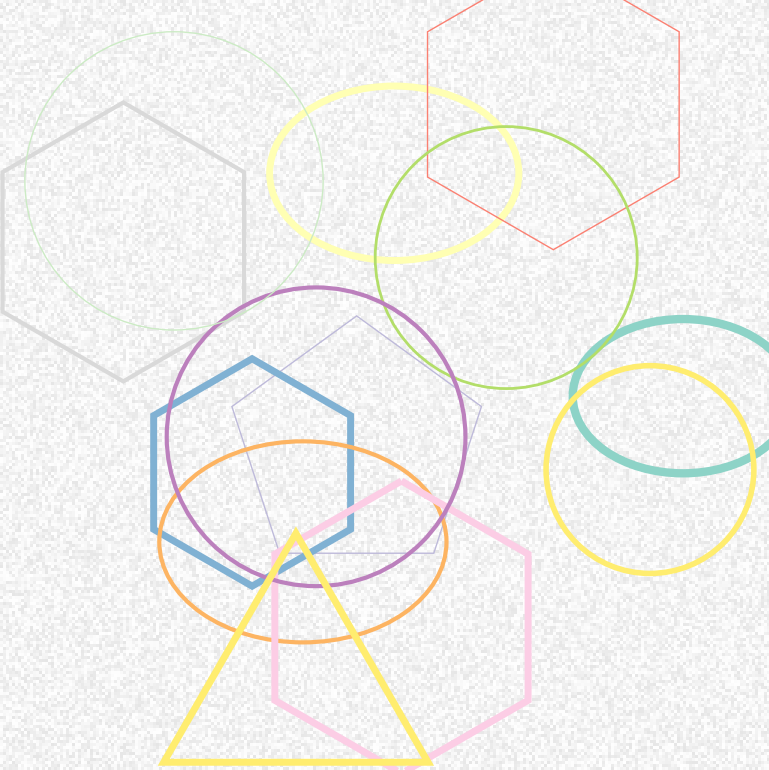[{"shape": "oval", "thickness": 3, "radius": 0.72, "center": [0.887, 0.485]}, {"shape": "oval", "thickness": 2.5, "radius": 0.81, "center": [0.512, 0.775]}, {"shape": "pentagon", "thickness": 0.5, "radius": 0.85, "center": [0.463, 0.419]}, {"shape": "hexagon", "thickness": 0.5, "radius": 0.94, "center": [0.719, 0.864]}, {"shape": "hexagon", "thickness": 2.5, "radius": 0.74, "center": [0.327, 0.386]}, {"shape": "oval", "thickness": 1.5, "radius": 0.93, "center": [0.393, 0.296]}, {"shape": "circle", "thickness": 1, "radius": 0.85, "center": [0.657, 0.665]}, {"shape": "hexagon", "thickness": 2.5, "radius": 0.95, "center": [0.521, 0.185]}, {"shape": "hexagon", "thickness": 1.5, "radius": 0.91, "center": [0.16, 0.686]}, {"shape": "circle", "thickness": 1.5, "radius": 0.97, "center": [0.41, 0.433]}, {"shape": "circle", "thickness": 0.5, "radius": 0.97, "center": [0.226, 0.765]}, {"shape": "triangle", "thickness": 2.5, "radius": 0.99, "center": [0.384, 0.109]}, {"shape": "circle", "thickness": 2, "radius": 0.67, "center": [0.844, 0.39]}]